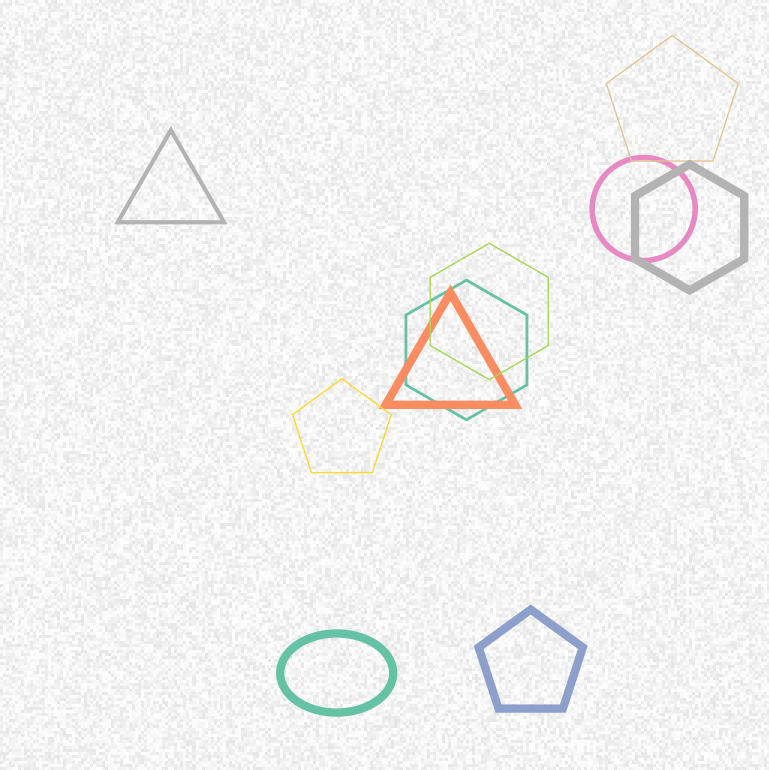[{"shape": "hexagon", "thickness": 1, "radius": 0.45, "center": [0.606, 0.545]}, {"shape": "oval", "thickness": 3, "radius": 0.37, "center": [0.437, 0.126]}, {"shape": "triangle", "thickness": 3, "radius": 0.49, "center": [0.585, 0.523]}, {"shape": "pentagon", "thickness": 3, "radius": 0.36, "center": [0.689, 0.137]}, {"shape": "circle", "thickness": 2, "radius": 0.33, "center": [0.836, 0.729]}, {"shape": "hexagon", "thickness": 0.5, "radius": 0.44, "center": [0.635, 0.595]}, {"shape": "pentagon", "thickness": 0.5, "radius": 0.34, "center": [0.444, 0.441]}, {"shape": "pentagon", "thickness": 0.5, "radius": 0.45, "center": [0.873, 0.864]}, {"shape": "hexagon", "thickness": 3, "radius": 0.41, "center": [0.896, 0.705]}, {"shape": "triangle", "thickness": 1.5, "radius": 0.4, "center": [0.222, 0.751]}]